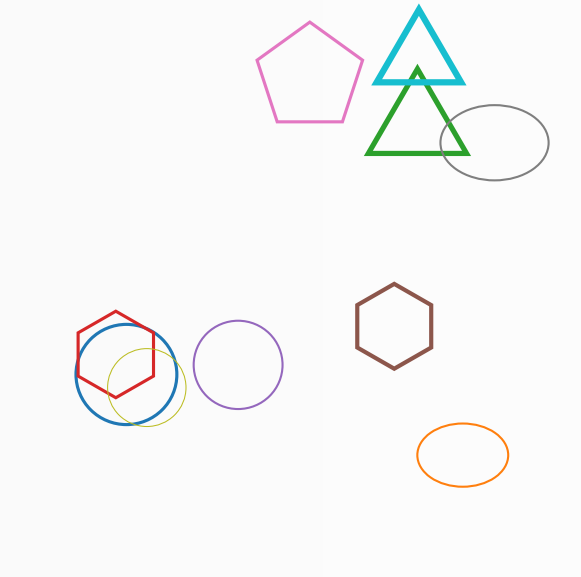[{"shape": "circle", "thickness": 1.5, "radius": 0.43, "center": [0.217, 0.351]}, {"shape": "oval", "thickness": 1, "radius": 0.39, "center": [0.796, 0.211]}, {"shape": "triangle", "thickness": 2.5, "radius": 0.49, "center": [0.718, 0.782]}, {"shape": "hexagon", "thickness": 1.5, "radius": 0.37, "center": [0.199, 0.385]}, {"shape": "circle", "thickness": 1, "radius": 0.38, "center": [0.41, 0.367]}, {"shape": "hexagon", "thickness": 2, "radius": 0.37, "center": [0.678, 0.434]}, {"shape": "pentagon", "thickness": 1.5, "radius": 0.48, "center": [0.533, 0.865]}, {"shape": "oval", "thickness": 1, "radius": 0.47, "center": [0.851, 0.752]}, {"shape": "circle", "thickness": 0.5, "radius": 0.34, "center": [0.253, 0.328]}, {"shape": "triangle", "thickness": 3, "radius": 0.42, "center": [0.721, 0.899]}]